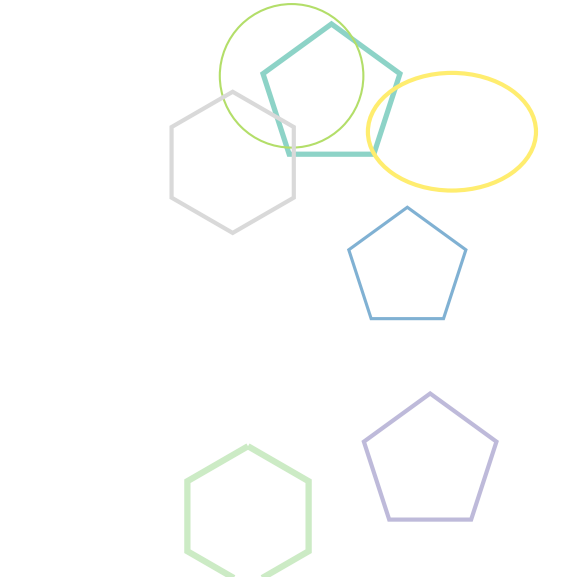[{"shape": "pentagon", "thickness": 2.5, "radius": 0.62, "center": [0.574, 0.833]}, {"shape": "pentagon", "thickness": 2, "radius": 0.6, "center": [0.745, 0.197]}, {"shape": "pentagon", "thickness": 1.5, "radius": 0.53, "center": [0.705, 0.534]}, {"shape": "circle", "thickness": 1, "radius": 0.62, "center": [0.505, 0.868]}, {"shape": "hexagon", "thickness": 2, "radius": 0.61, "center": [0.403, 0.718]}, {"shape": "hexagon", "thickness": 3, "radius": 0.61, "center": [0.429, 0.105]}, {"shape": "oval", "thickness": 2, "radius": 0.73, "center": [0.783, 0.771]}]